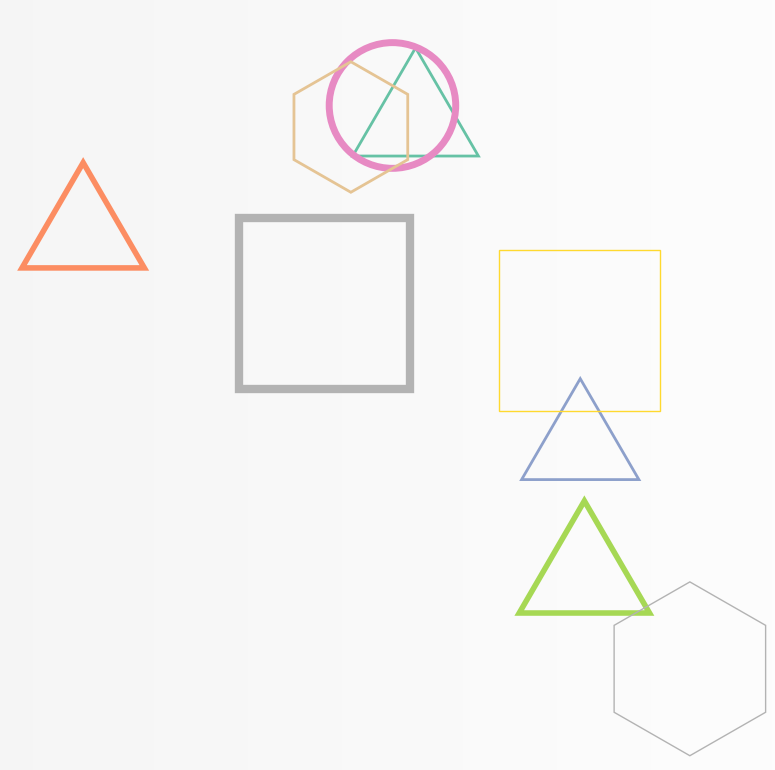[{"shape": "triangle", "thickness": 1, "radius": 0.47, "center": [0.536, 0.844]}, {"shape": "triangle", "thickness": 2, "radius": 0.46, "center": [0.107, 0.698]}, {"shape": "triangle", "thickness": 1, "radius": 0.44, "center": [0.749, 0.421]}, {"shape": "circle", "thickness": 2.5, "radius": 0.41, "center": [0.506, 0.863]}, {"shape": "triangle", "thickness": 2, "radius": 0.49, "center": [0.754, 0.252]}, {"shape": "square", "thickness": 0.5, "radius": 0.52, "center": [0.748, 0.571]}, {"shape": "hexagon", "thickness": 1, "radius": 0.42, "center": [0.453, 0.835]}, {"shape": "square", "thickness": 3, "radius": 0.55, "center": [0.419, 0.606]}, {"shape": "hexagon", "thickness": 0.5, "radius": 0.56, "center": [0.89, 0.131]}]